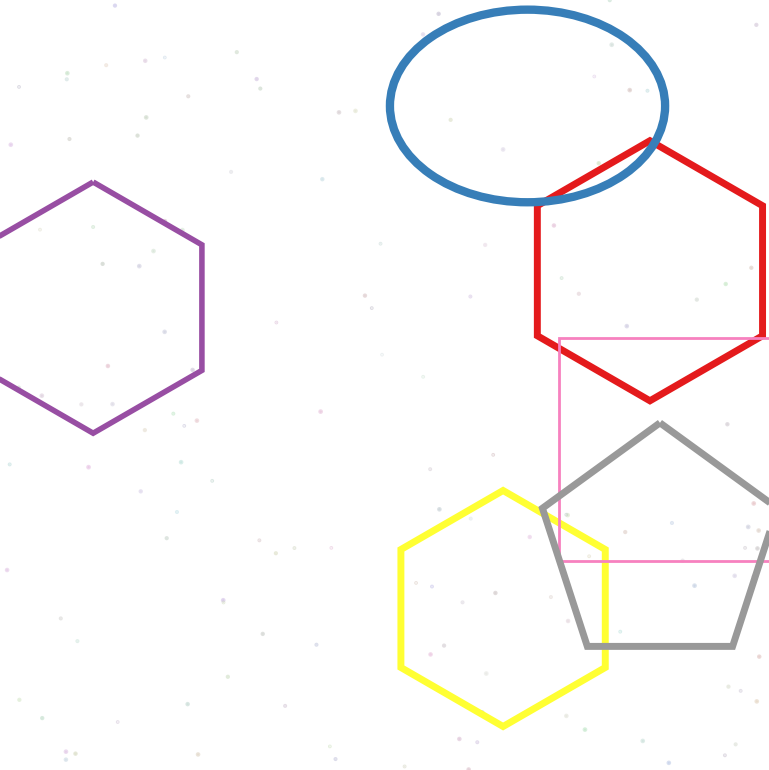[{"shape": "hexagon", "thickness": 2.5, "radius": 0.84, "center": [0.844, 0.648]}, {"shape": "oval", "thickness": 3, "radius": 0.89, "center": [0.685, 0.862]}, {"shape": "hexagon", "thickness": 2, "radius": 0.82, "center": [0.121, 0.601]}, {"shape": "hexagon", "thickness": 2.5, "radius": 0.77, "center": [0.653, 0.21]}, {"shape": "square", "thickness": 1, "radius": 0.72, "center": [0.871, 0.416]}, {"shape": "pentagon", "thickness": 2.5, "radius": 0.8, "center": [0.857, 0.29]}]